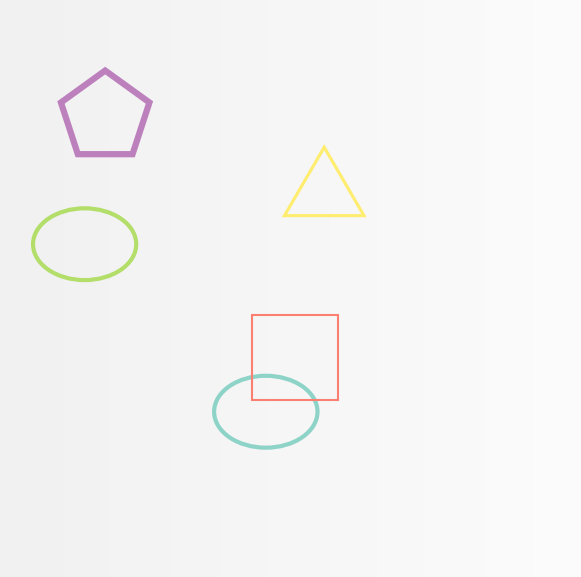[{"shape": "oval", "thickness": 2, "radius": 0.44, "center": [0.457, 0.286]}, {"shape": "square", "thickness": 1, "radius": 0.37, "center": [0.508, 0.38]}, {"shape": "oval", "thickness": 2, "radius": 0.44, "center": [0.146, 0.576]}, {"shape": "pentagon", "thickness": 3, "radius": 0.4, "center": [0.181, 0.797]}, {"shape": "triangle", "thickness": 1.5, "radius": 0.39, "center": [0.558, 0.665]}]